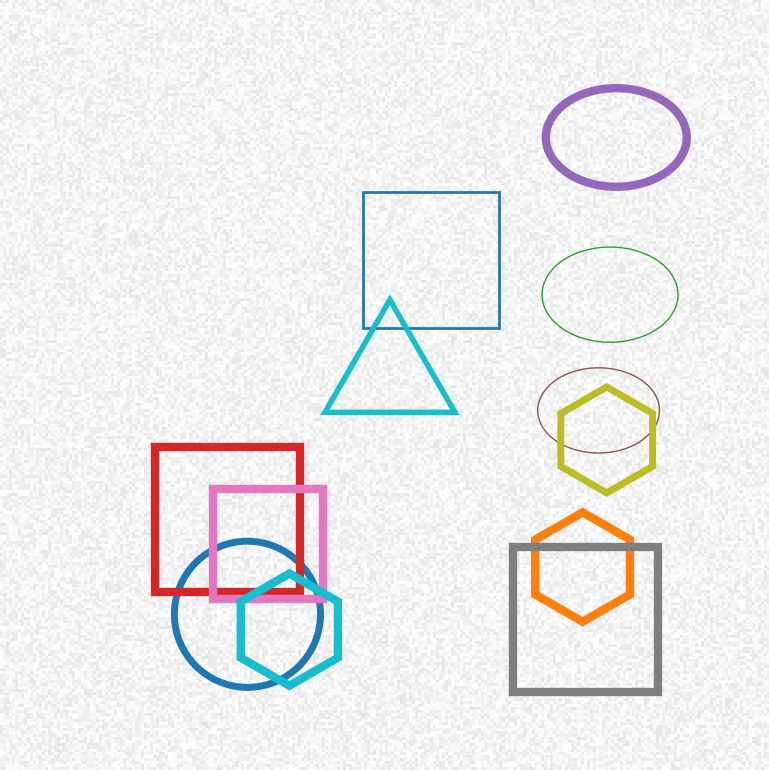[{"shape": "circle", "thickness": 2.5, "radius": 0.47, "center": [0.321, 0.202]}, {"shape": "square", "thickness": 1, "radius": 0.44, "center": [0.56, 0.663]}, {"shape": "hexagon", "thickness": 3, "radius": 0.36, "center": [0.757, 0.264]}, {"shape": "oval", "thickness": 0.5, "radius": 0.44, "center": [0.792, 0.617]}, {"shape": "square", "thickness": 3, "radius": 0.47, "center": [0.295, 0.326]}, {"shape": "oval", "thickness": 3, "radius": 0.46, "center": [0.8, 0.821]}, {"shape": "oval", "thickness": 0.5, "radius": 0.4, "center": [0.777, 0.467]}, {"shape": "square", "thickness": 3, "radius": 0.36, "center": [0.348, 0.293]}, {"shape": "square", "thickness": 3, "radius": 0.47, "center": [0.761, 0.196]}, {"shape": "hexagon", "thickness": 2.5, "radius": 0.34, "center": [0.788, 0.429]}, {"shape": "hexagon", "thickness": 3, "radius": 0.36, "center": [0.376, 0.182]}, {"shape": "triangle", "thickness": 2, "radius": 0.49, "center": [0.506, 0.513]}]